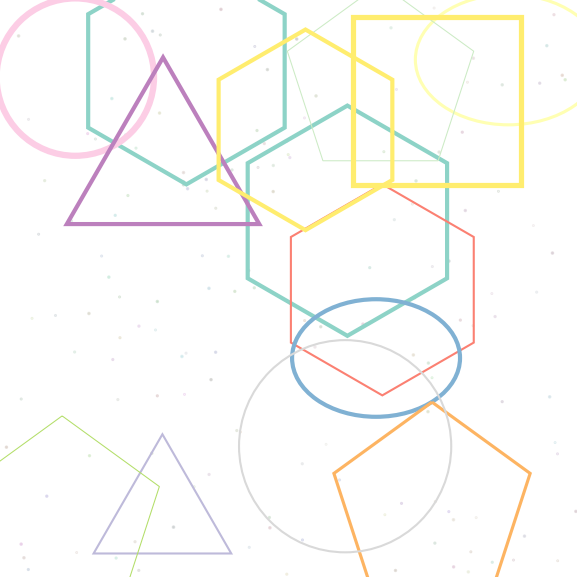[{"shape": "hexagon", "thickness": 2, "radius": 0.98, "center": [0.323, 0.876]}, {"shape": "hexagon", "thickness": 2, "radius": 1.0, "center": [0.602, 0.617]}, {"shape": "oval", "thickness": 1.5, "radius": 0.81, "center": [0.881, 0.896]}, {"shape": "triangle", "thickness": 1, "radius": 0.69, "center": [0.281, 0.11]}, {"shape": "hexagon", "thickness": 1, "radius": 0.91, "center": [0.662, 0.497]}, {"shape": "oval", "thickness": 2, "radius": 0.73, "center": [0.651, 0.379]}, {"shape": "pentagon", "thickness": 1.5, "radius": 0.89, "center": [0.748, 0.124]}, {"shape": "pentagon", "thickness": 0.5, "radius": 0.89, "center": [0.108, 0.102]}, {"shape": "circle", "thickness": 3, "radius": 0.68, "center": [0.13, 0.866]}, {"shape": "circle", "thickness": 1, "radius": 0.92, "center": [0.598, 0.226]}, {"shape": "triangle", "thickness": 2, "radius": 0.96, "center": [0.282, 0.707]}, {"shape": "pentagon", "thickness": 0.5, "radius": 0.85, "center": [0.659, 0.858]}, {"shape": "hexagon", "thickness": 2, "radius": 0.87, "center": [0.529, 0.774]}, {"shape": "square", "thickness": 2.5, "radius": 0.73, "center": [0.757, 0.824]}]